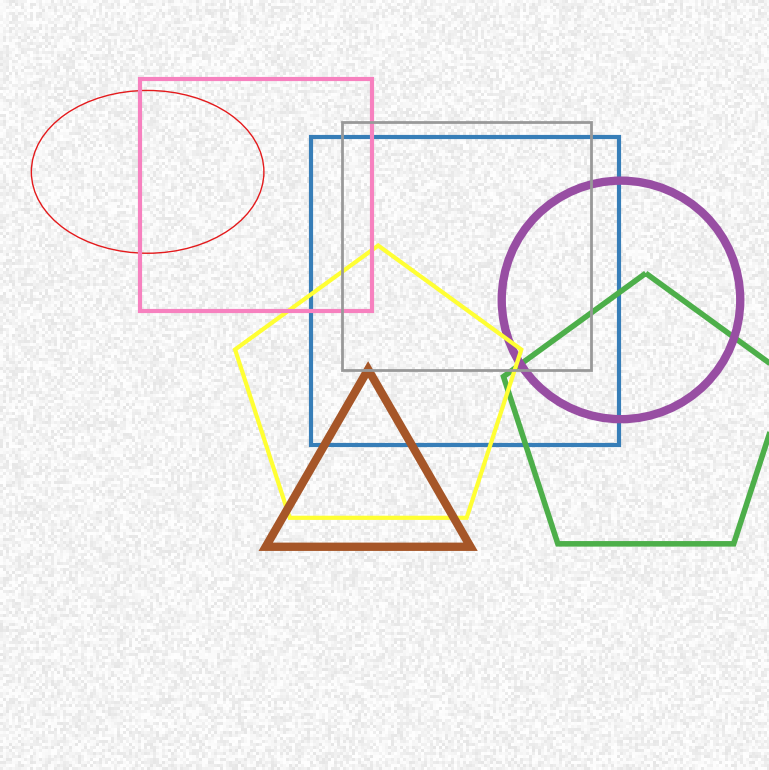[{"shape": "oval", "thickness": 0.5, "radius": 0.76, "center": [0.192, 0.777]}, {"shape": "square", "thickness": 1.5, "radius": 1.0, "center": [0.604, 0.622]}, {"shape": "pentagon", "thickness": 2, "radius": 0.97, "center": [0.839, 0.451]}, {"shape": "circle", "thickness": 3, "radius": 0.77, "center": [0.806, 0.611]}, {"shape": "pentagon", "thickness": 1.5, "radius": 0.98, "center": [0.491, 0.486]}, {"shape": "triangle", "thickness": 3, "radius": 0.77, "center": [0.478, 0.367]}, {"shape": "square", "thickness": 1.5, "radius": 0.75, "center": [0.332, 0.747]}, {"shape": "square", "thickness": 1, "radius": 0.81, "center": [0.606, 0.68]}]